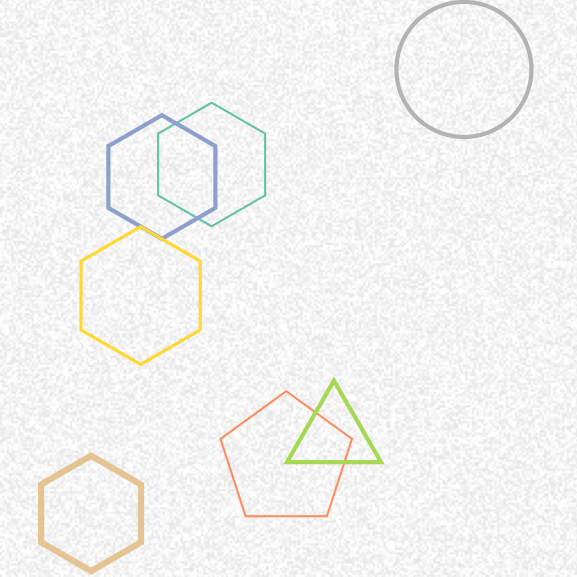[{"shape": "hexagon", "thickness": 1, "radius": 0.53, "center": [0.366, 0.714]}, {"shape": "pentagon", "thickness": 1, "radius": 0.6, "center": [0.496, 0.202]}, {"shape": "hexagon", "thickness": 2, "radius": 0.53, "center": [0.28, 0.693]}, {"shape": "triangle", "thickness": 2, "radius": 0.47, "center": [0.578, 0.246]}, {"shape": "hexagon", "thickness": 1.5, "radius": 0.6, "center": [0.244, 0.487]}, {"shape": "hexagon", "thickness": 3, "radius": 0.5, "center": [0.158, 0.11]}, {"shape": "circle", "thickness": 2, "radius": 0.58, "center": [0.803, 0.879]}]